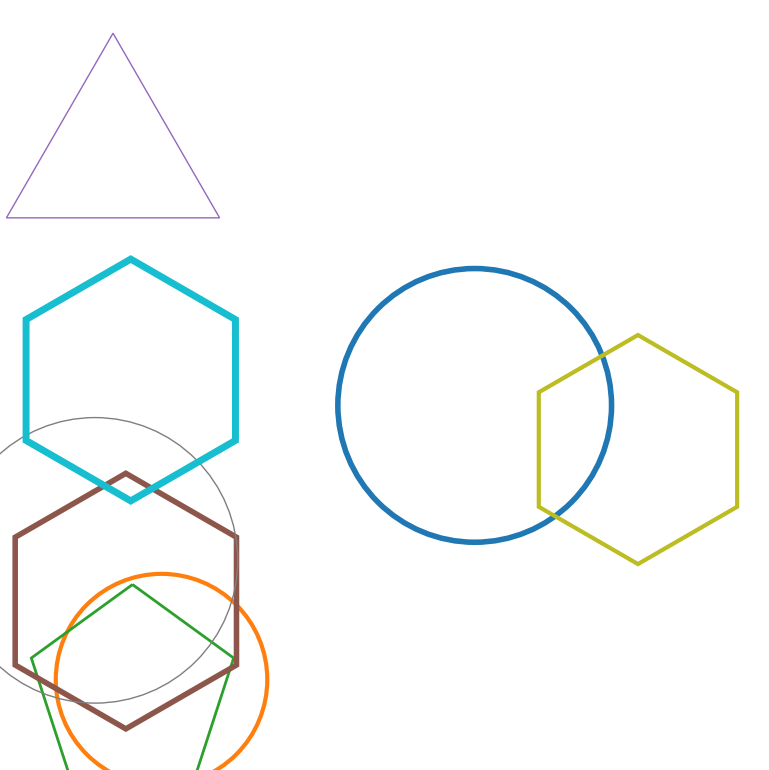[{"shape": "circle", "thickness": 2, "radius": 0.89, "center": [0.616, 0.474]}, {"shape": "circle", "thickness": 1.5, "radius": 0.69, "center": [0.21, 0.117]}, {"shape": "pentagon", "thickness": 1, "radius": 0.69, "center": [0.172, 0.103]}, {"shape": "triangle", "thickness": 0.5, "radius": 0.8, "center": [0.147, 0.797]}, {"shape": "hexagon", "thickness": 2, "radius": 0.83, "center": [0.163, 0.219]}, {"shape": "circle", "thickness": 0.5, "radius": 0.93, "center": [0.123, 0.272]}, {"shape": "hexagon", "thickness": 1.5, "radius": 0.74, "center": [0.829, 0.416]}, {"shape": "hexagon", "thickness": 2.5, "radius": 0.79, "center": [0.17, 0.506]}]